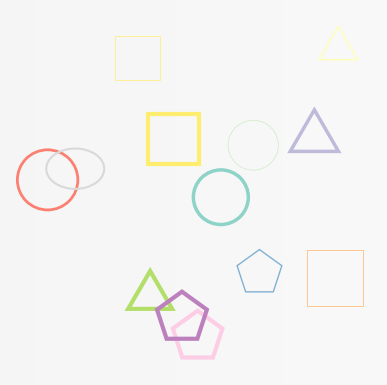[{"shape": "circle", "thickness": 2.5, "radius": 0.35, "center": [0.57, 0.488]}, {"shape": "triangle", "thickness": 1, "radius": 0.29, "center": [0.873, 0.874]}, {"shape": "triangle", "thickness": 2.5, "radius": 0.36, "center": [0.811, 0.643]}, {"shape": "circle", "thickness": 2, "radius": 0.39, "center": [0.123, 0.533]}, {"shape": "pentagon", "thickness": 1, "radius": 0.3, "center": [0.67, 0.291]}, {"shape": "square", "thickness": 0.5, "radius": 0.36, "center": [0.865, 0.278]}, {"shape": "triangle", "thickness": 3, "radius": 0.33, "center": [0.387, 0.231]}, {"shape": "pentagon", "thickness": 3, "radius": 0.34, "center": [0.51, 0.126]}, {"shape": "oval", "thickness": 1.5, "radius": 0.37, "center": [0.194, 0.562]}, {"shape": "pentagon", "thickness": 3, "radius": 0.34, "center": [0.47, 0.175]}, {"shape": "circle", "thickness": 0.5, "radius": 0.32, "center": [0.654, 0.623]}, {"shape": "square", "thickness": 0.5, "radius": 0.29, "center": [0.354, 0.85]}, {"shape": "square", "thickness": 3, "radius": 0.32, "center": [0.448, 0.64]}]